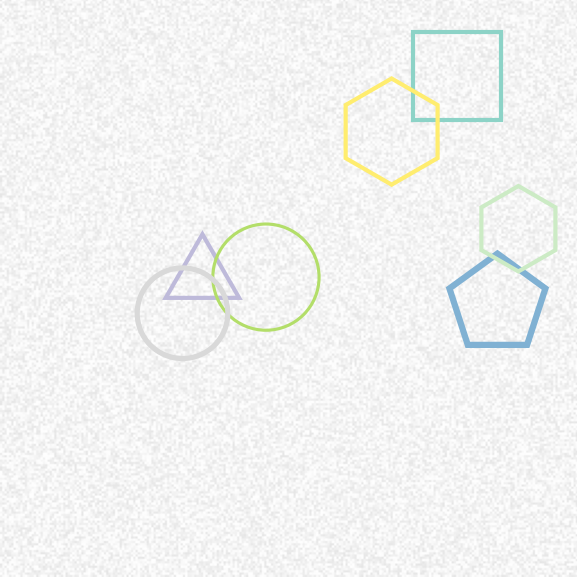[{"shape": "square", "thickness": 2, "radius": 0.38, "center": [0.791, 0.868]}, {"shape": "triangle", "thickness": 2, "radius": 0.37, "center": [0.351, 0.52]}, {"shape": "pentagon", "thickness": 3, "radius": 0.44, "center": [0.861, 0.473]}, {"shape": "circle", "thickness": 1.5, "radius": 0.46, "center": [0.461, 0.519]}, {"shape": "circle", "thickness": 2.5, "radius": 0.39, "center": [0.316, 0.457]}, {"shape": "hexagon", "thickness": 2, "radius": 0.37, "center": [0.898, 0.603]}, {"shape": "hexagon", "thickness": 2, "radius": 0.46, "center": [0.678, 0.771]}]